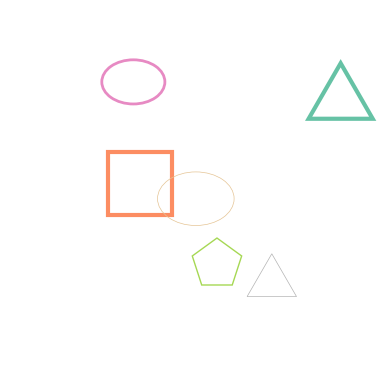[{"shape": "triangle", "thickness": 3, "radius": 0.48, "center": [0.885, 0.74]}, {"shape": "square", "thickness": 3, "radius": 0.41, "center": [0.364, 0.523]}, {"shape": "oval", "thickness": 2, "radius": 0.41, "center": [0.346, 0.787]}, {"shape": "pentagon", "thickness": 1, "radius": 0.34, "center": [0.564, 0.314]}, {"shape": "oval", "thickness": 0.5, "radius": 0.5, "center": [0.509, 0.484]}, {"shape": "triangle", "thickness": 0.5, "radius": 0.37, "center": [0.706, 0.267]}]